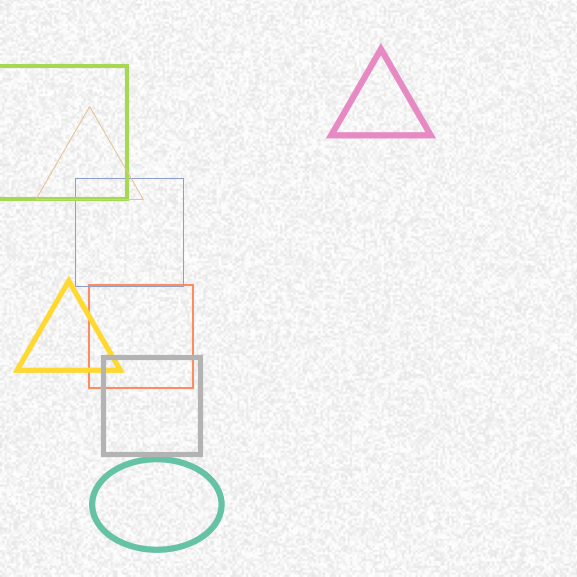[{"shape": "oval", "thickness": 3, "radius": 0.56, "center": [0.272, 0.126]}, {"shape": "square", "thickness": 1, "radius": 0.45, "center": [0.245, 0.417]}, {"shape": "square", "thickness": 0.5, "radius": 0.47, "center": [0.224, 0.598]}, {"shape": "triangle", "thickness": 3, "radius": 0.5, "center": [0.66, 0.815]}, {"shape": "square", "thickness": 2, "radius": 0.58, "center": [0.104, 0.77]}, {"shape": "triangle", "thickness": 2.5, "radius": 0.52, "center": [0.119, 0.41]}, {"shape": "triangle", "thickness": 0.5, "radius": 0.54, "center": [0.155, 0.707]}, {"shape": "square", "thickness": 2.5, "radius": 0.42, "center": [0.262, 0.297]}]